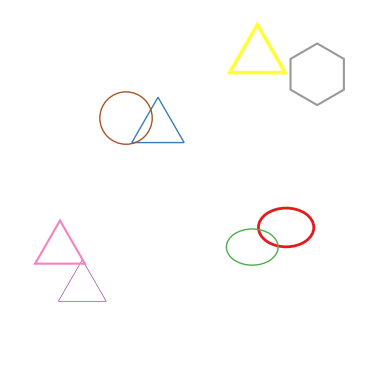[{"shape": "oval", "thickness": 2, "radius": 0.36, "center": [0.743, 0.409]}, {"shape": "triangle", "thickness": 1, "radius": 0.39, "center": [0.41, 0.669]}, {"shape": "oval", "thickness": 1, "radius": 0.34, "center": [0.655, 0.358]}, {"shape": "triangle", "thickness": 0.5, "radius": 0.36, "center": [0.214, 0.253]}, {"shape": "triangle", "thickness": 2.5, "radius": 0.42, "center": [0.669, 0.853]}, {"shape": "circle", "thickness": 1, "radius": 0.34, "center": [0.327, 0.693]}, {"shape": "triangle", "thickness": 1.5, "radius": 0.37, "center": [0.156, 0.352]}, {"shape": "hexagon", "thickness": 1.5, "radius": 0.4, "center": [0.824, 0.807]}]